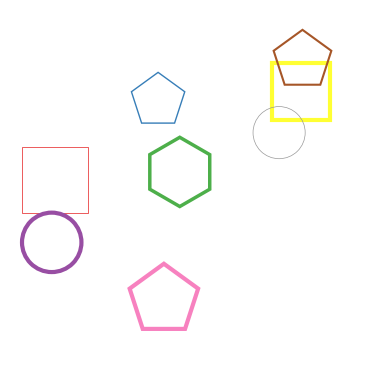[{"shape": "square", "thickness": 0.5, "radius": 0.43, "center": [0.144, 0.533]}, {"shape": "pentagon", "thickness": 1, "radius": 0.36, "center": [0.411, 0.739]}, {"shape": "hexagon", "thickness": 2.5, "radius": 0.45, "center": [0.467, 0.553]}, {"shape": "circle", "thickness": 3, "radius": 0.39, "center": [0.134, 0.371]}, {"shape": "square", "thickness": 3, "radius": 0.37, "center": [0.782, 0.763]}, {"shape": "pentagon", "thickness": 1.5, "radius": 0.39, "center": [0.786, 0.844]}, {"shape": "pentagon", "thickness": 3, "radius": 0.47, "center": [0.426, 0.221]}, {"shape": "circle", "thickness": 0.5, "radius": 0.34, "center": [0.725, 0.655]}]